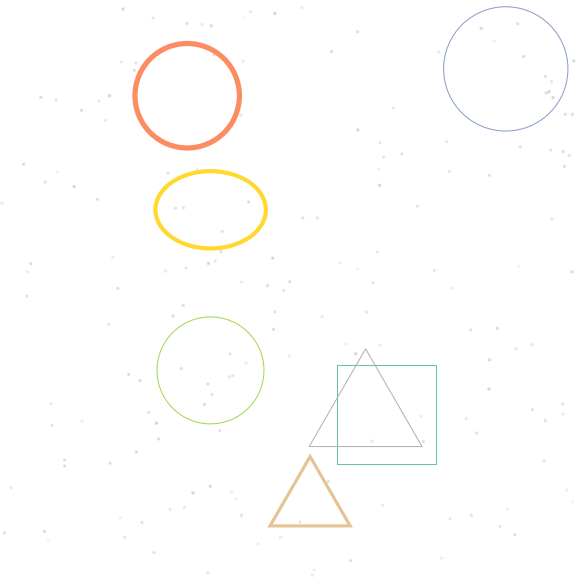[{"shape": "square", "thickness": 0.5, "radius": 0.43, "center": [0.669, 0.281]}, {"shape": "circle", "thickness": 2.5, "radius": 0.45, "center": [0.324, 0.833]}, {"shape": "circle", "thickness": 0.5, "radius": 0.54, "center": [0.876, 0.88]}, {"shape": "circle", "thickness": 0.5, "radius": 0.46, "center": [0.364, 0.358]}, {"shape": "oval", "thickness": 2, "radius": 0.48, "center": [0.365, 0.636]}, {"shape": "triangle", "thickness": 1.5, "radius": 0.4, "center": [0.537, 0.129]}, {"shape": "triangle", "thickness": 0.5, "radius": 0.56, "center": [0.633, 0.282]}]